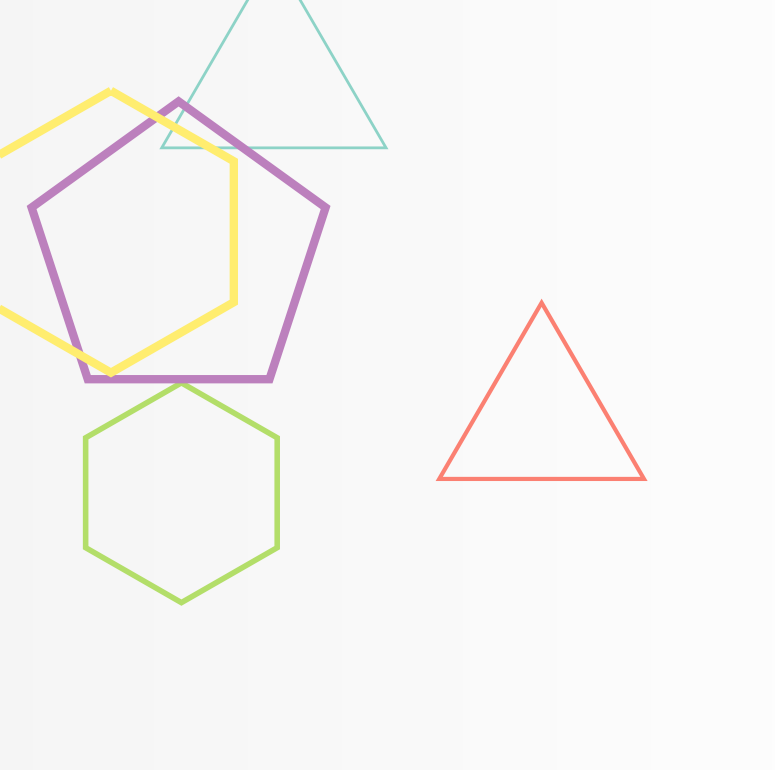[{"shape": "triangle", "thickness": 1, "radius": 0.84, "center": [0.353, 0.892]}, {"shape": "triangle", "thickness": 1.5, "radius": 0.76, "center": [0.699, 0.454]}, {"shape": "hexagon", "thickness": 2, "radius": 0.71, "center": [0.234, 0.36]}, {"shape": "pentagon", "thickness": 3, "radius": 1.0, "center": [0.23, 0.669]}, {"shape": "hexagon", "thickness": 3, "radius": 0.92, "center": [0.143, 0.699]}]